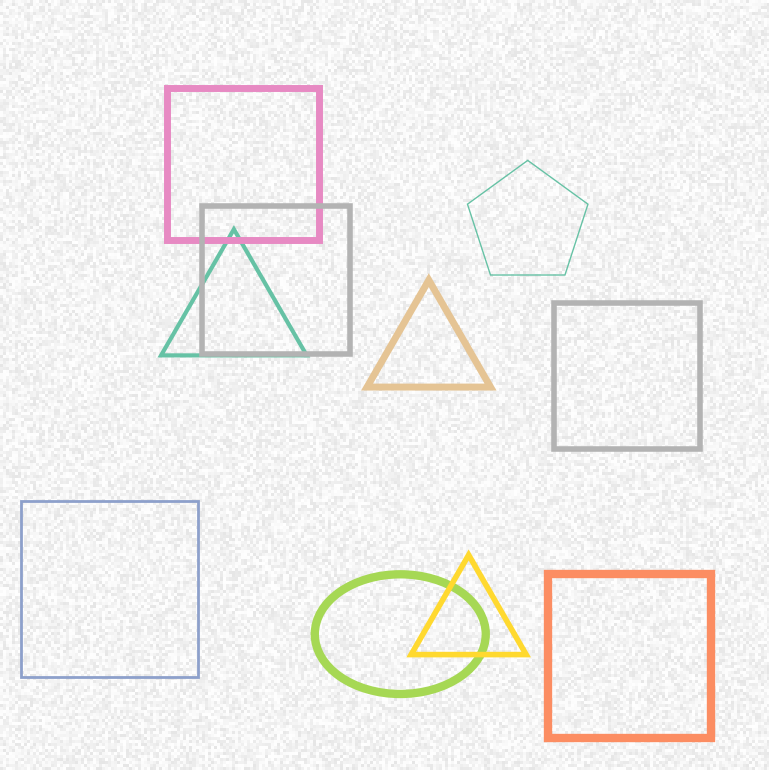[{"shape": "triangle", "thickness": 1.5, "radius": 0.55, "center": [0.304, 0.593]}, {"shape": "pentagon", "thickness": 0.5, "radius": 0.41, "center": [0.685, 0.709]}, {"shape": "square", "thickness": 3, "radius": 0.53, "center": [0.818, 0.148]}, {"shape": "square", "thickness": 1, "radius": 0.57, "center": [0.142, 0.235]}, {"shape": "square", "thickness": 2.5, "radius": 0.49, "center": [0.316, 0.787]}, {"shape": "oval", "thickness": 3, "radius": 0.56, "center": [0.52, 0.176]}, {"shape": "triangle", "thickness": 2, "radius": 0.43, "center": [0.609, 0.193]}, {"shape": "triangle", "thickness": 2.5, "radius": 0.46, "center": [0.557, 0.544]}, {"shape": "square", "thickness": 2, "radius": 0.47, "center": [0.814, 0.511]}, {"shape": "square", "thickness": 2, "radius": 0.48, "center": [0.358, 0.636]}]